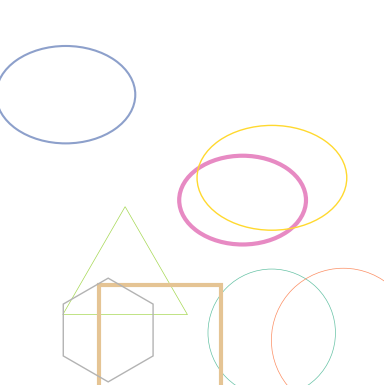[{"shape": "circle", "thickness": 0.5, "radius": 0.83, "center": [0.706, 0.136]}, {"shape": "circle", "thickness": 0.5, "radius": 0.93, "center": [0.892, 0.116]}, {"shape": "oval", "thickness": 1.5, "radius": 0.9, "center": [0.171, 0.754]}, {"shape": "oval", "thickness": 3, "radius": 0.82, "center": [0.63, 0.48]}, {"shape": "triangle", "thickness": 0.5, "radius": 0.93, "center": [0.325, 0.276]}, {"shape": "oval", "thickness": 1, "radius": 0.97, "center": [0.706, 0.538]}, {"shape": "square", "thickness": 3, "radius": 0.79, "center": [0.417, 0.102]}, {"shape": "hexagon", "thickness": 1, "radius": 0.67, "center": [0.281, 0.143]}]